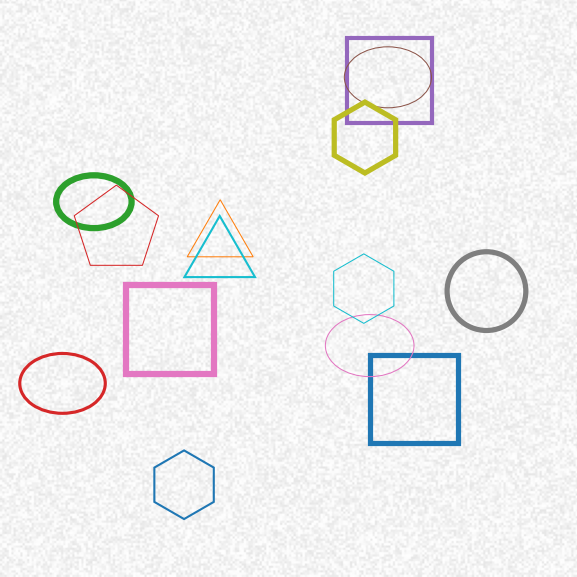[{"shape": "square", "thickness": 2.5, "radius": 0.38, "center": [0.717, 0.309]}, {"shape": "hexagon", "thickness": 1, "radius": 0.3, "center": [0.319, 0.16]}, {"shape": "triangle", "thickness": 0.5, "radius": 0.33, "center": [0.381, 0.587]}, {"shape": "oval", "thickness": 3, "radius": 0.33, "center": [0.163, 0.65]}, {"shape": "oval", "thickness": 1.5, "radius": 0.37, "center": [0.108, 0.335]}, {"shape": "pentagon", "thickness": 0.5, "radius": 0.38, "center": [0.202, 0.602]}, {"shape": "square", "thickness": 2, "radius": 0.36, "center": [0.674, 0.86]}, {"shape": "oval", "thickness": 0.5, "radius": 0.38, "center": [0.672, 0.865]}, {"shape": "square", "thickness": 3, "radius": 0.38, "center": [0.295, 0.429]}, {"shape": "oval", "thickness": 0.5, "radius": 0.38, "center": [0.64, 0.401]}, {"shape": "circle", "thickness": 2.5, "radius": 0.34, "center": [0.842, 0.495]}, {"shape": "hexagon", "thickness": 2.5, "radius": 0.31, "center": [0.632, 0.761]}, {"shape": "triangle", "thickness": 1, "radius": 0.35, "center": [0.38, 0.555]}, {"shape": "hexagon", "thickness": 0.5, "radius": 0.3, "center": [0.63, 0.499]}]